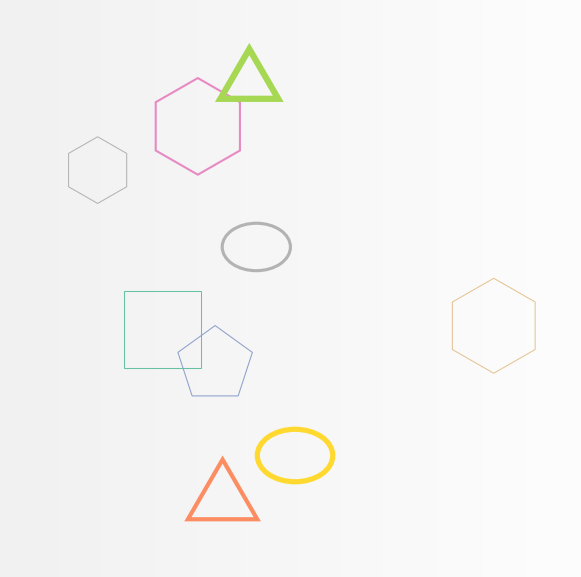[{"shape": "square", "thickness": 0.5, "radius": 0.33, "center": [0.28, 0.429]}, {"shape": "triangle", "thickness": 2, "radius": 0.34, "center": [0.383, 0.134]}, {"shape": "pentagon", "thickness": 0.5, "radius": 0.34, "center": [0.37, 0.368]}, {"shape": "hexagon", "thickness": 1, "radius": 0.42, "center": [0.34, 0.78]}, {"shape": "triangle", "thickness": 3, "radius": 0.29, "center": [0.429, 0.857]}, {"shape": "oval", "thickness": 2.5, "radius": 0.32, "center": [0.508, 0.21]}, {"shape": "hexagon", "thickness": 0.5, "radius": 0.41, "center": [0.849, 0.435]}, {"shape": "hexagon", "thickness": 0.5, "radius": 0.29, "center": [0.168, 0.705]}, {"shape": "oval", "thickness": 1.5, "radius": 0.29, "center": [0.441, 0.571]}]